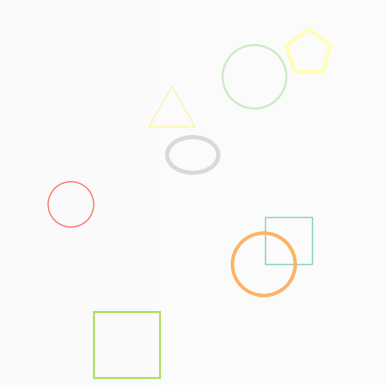[{"shape": "square", "thickness": 1, "radius": 0.31, "center": [0.745, 0.374]}, {"shape": "pentagon", "thickness": 2.5, "radius": 0.3, "center": [0.797, 0.863]}, {"shape": "circle", "thickness": 1, "radius": 0.29, "center": [0.183, 0.469]}, {"shape": "circle", "thickness": 2.5, "radius": 0.41, "center": [0.681, 0.314]}, {"shape": "square", "thickness": 1.5, "radius": 0.43, "center": [0.327, 0.103]}, {"shape": "oval", "thickness": 3, "radius": 0.33, "center": [0.497, 0.598]}, {"shape": "circle", "thickness": 1.5, "radius": 0.41, "center": [0.657, 0.801]}, {"shape": "triangle", "thickness": 0.5, "radius": 0.35, "center": [0.444, 0.705]}]